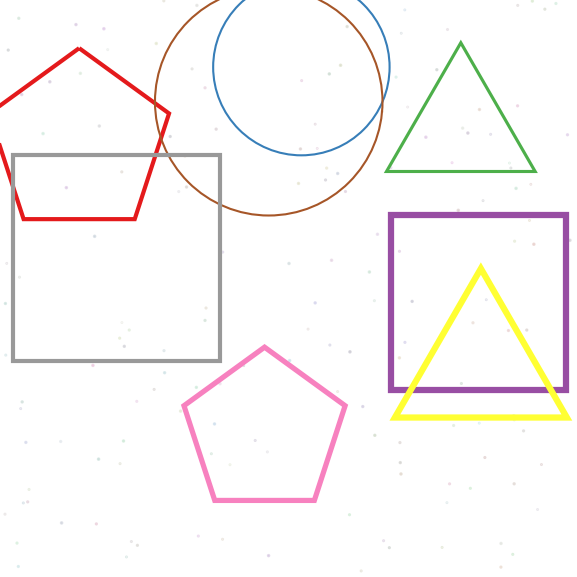[{"shape": "pentagon", "thickness": 2, "radius": 0.82, "center": [0.137, 0.752]}, {"shape": "circle", "thickness": 1, "radius": 0.76, "center": [0.522, 0.883]}, {"shape": "triangle", "thickness": 1.5, "radius": 0.74, "center": [0.798, 0.776]}, {"shape": "square", "thickness": 3, "radius": 0.76, "center": [0.829, 0.475]}, {"shape": "triangle", "thickness": 3, "radius": 0.86, "center": [0.833, 0.362]}, {"shape": "circle", "thickness": 1, "radius": 0.98, "center": [0.465, 0.823]}, {"shape": "pentagon", "thickness": 2.5, "radius": 0.73, "center": [0.458, 0.251]}, {"shape": "square", "thickness": 2, "radius": 0.89, "center": [0.202, 0.553]}]